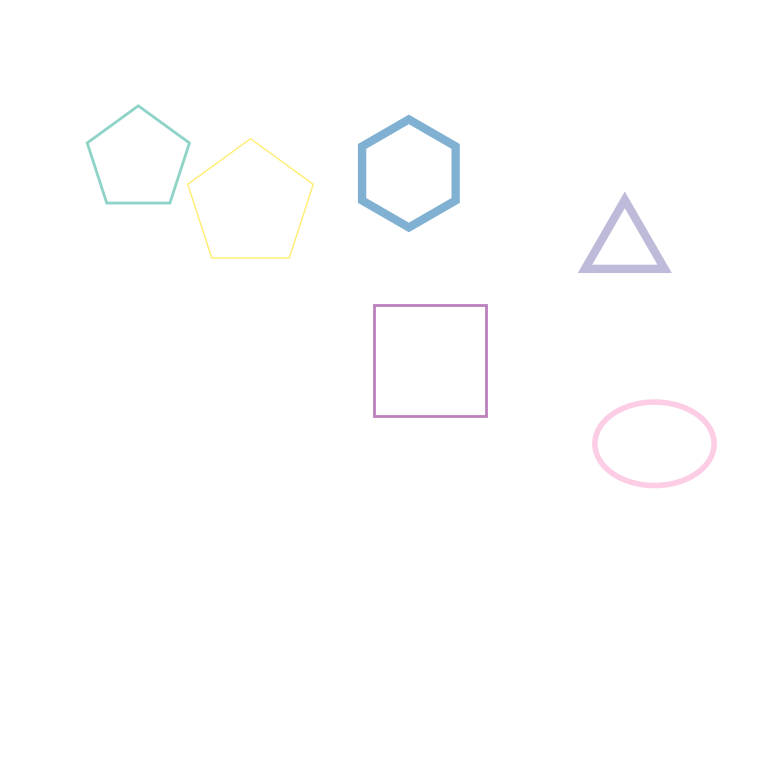[{"shape": "pentagon", "thickness": 1, "radius": 0.35, "center": [0.18, 0.793]}, {"shape": "triangle", "thickness": 3, "radius": 0.3, "center": [0.811, 0.681]}, {"shape": "hexagon", "thickness": 3, "radius": 0.35, "center": [0.531, 0.775]}, {"shape": "oval", "thickness": 2, "radius": 0.39, "center": [0.85, 0.424]}, {"shape": "square", "thickness": 1, "radius": 0.36, "center": [0.559, 0.532]}, {"shape": "pentagon", "thickness": 0.5, "radius": 0.43, "center": [0.325, 0.734]}]